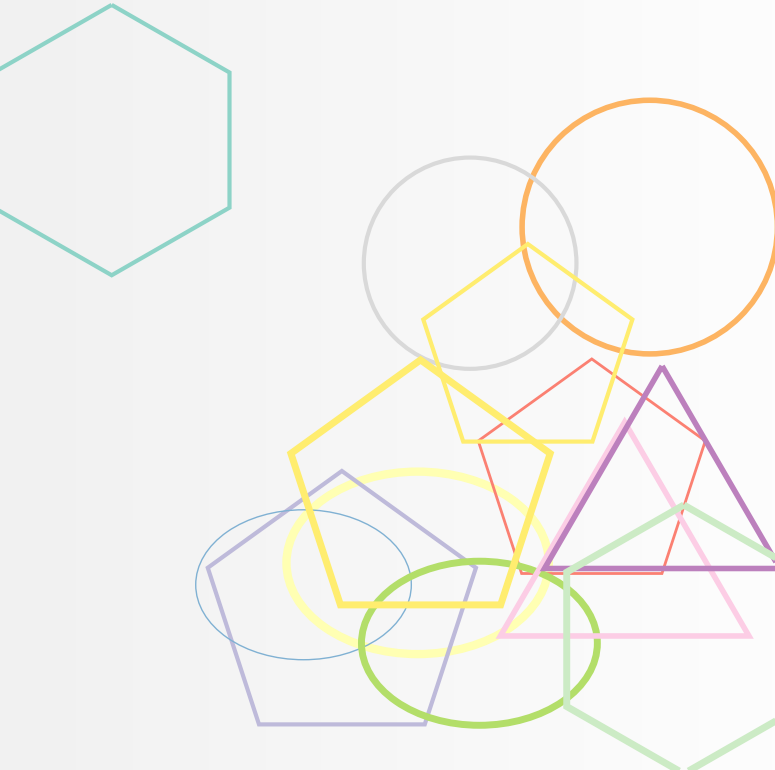[{"shape": "hexagon", "thickness": 1.5, "radius": 0.88, "center": [0.144, 0.818]}, {"shape": "oval", "thickness": 3, "radius": 0.85, "center": [0.539, 0.269]}, {"shape": "pentagon", "thickness": 1.5, "radius": 0.91, "center": [0.441, 0.206]}, {"shape": "pentagon", "thickness": 1, "radius": 0.77, "center": [0.764, 0.38]}, {"shape": "oval", "thickness": 0.5, "radius": 0.7, "center": [0.392, 0.241]}, {"shape": "circle", "thickness": 2, "radius": 0.82, "center": [0.838, 0.705]}, {"shape": "oval", "thickness": 2.5, "radius": 0.76, "center": [0.619, 0.165]}, {"shape": "triangle", "thickness": 2, "radius": 0.93, "center": [0.806, 0.267]}, {"shape": "circle", "thickness": 1.5, "radius": 0.69, "center": [0.607, 0.658]}, {"shape": "triangle", "thickness": 2, "radius": 0.88, "center": [0.854, 0.349]}, {"shape": "hexagon", "thickness": 2.5, "radius": 0.87, "center": [0.882, 0.17]}, {"shape": "pentagon", "thickness": 2.5, "radius": 0.88, "center": [0.543, 0.357]}, {"shape": "pentagon", "thickness": 1.5, "radius": 0.71, "center": [0.681, 0.541]}]